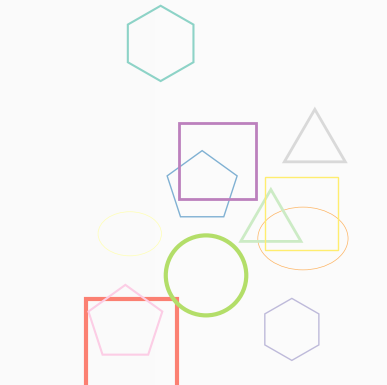[{"shape": "hexagon", "thickness": 1.5, "radius": 0.49, "center": [0.415, 0.887]}, {"shape": "oval", "thickness": 0.5, "radius": 0.41, "center": [0.335, 0.393]}, {"shape": "hexagon", "thickness": 1, "radius": 0.4, "center": [0.753, 0.144]}, {"shape": "square", "thickness": 3, "radius": 0.59, "center": [0.339, 0.105]}, {"shape": "pentagon", "thickness": 1, "radius": 0.47, "center": [0.522, 0.514]}, {"shape": "oval", "thickness": 0.5, "radius": 0.58, "center": [0.782, 0.381]}, {"shape": "circle", "thickness": 3, "radius": 0.52, "center": [0.532, 0.285]}, {"shape": "pentagon", "thickness": 1.5, "radius": 0.5, "center": [0.324, 0.16]}, {"shape": "triangle", "thickness": 2, "radius": 0.45, "center": [0.812, 0.625]}, {"shape": "square", "thickness": 2, "radius": 0.49, "center": [0.561, 0.582]}, {"shape": "triangle", "thickness": 2, "radius": 0.45, "center": [0.699, 0.418]}, {"shape": "square", "thickness": 1, "radius": 0.47, "center": [0.778, 0.445]}]